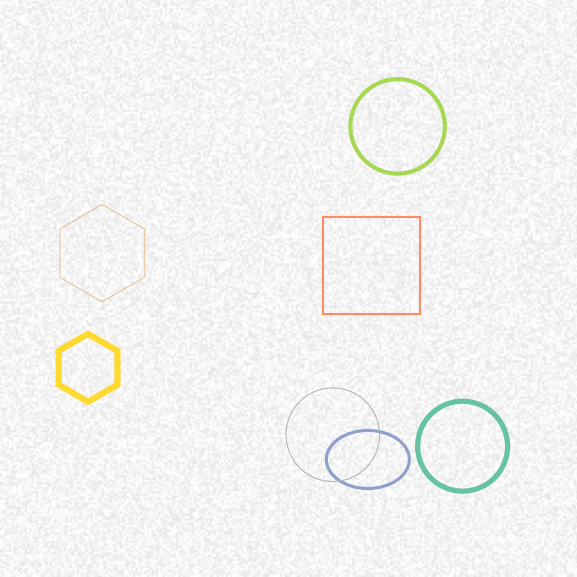[{"shape": "circle", "thickness": 2.5, "radius": 0.39, "center": [0.801, 0.227]}, {"shape": "square", "thickness": 1, "radius": 0.42, "center": [0.643, 0.539]}, {"shape": "oval", "thickness": 1.5, "radius": 0.36, "center": [0.637, 0.204]}, {"shape": "circle", "thickness": 2, "radius": 0.41, "center": [0.689, 0.78]}, {"shape": "hexagon", "thickness": 3, "radius": 0.29, "center": [0.152, 0.362]}, {"shape": "hexagon", "thickness": 0.5, "radius": 0.42, "center": [0.177, 0.561]}, {"shape": "circle", "thickness": 0.5, "radius": 0.41, "center": [0.576, 0.246]}]